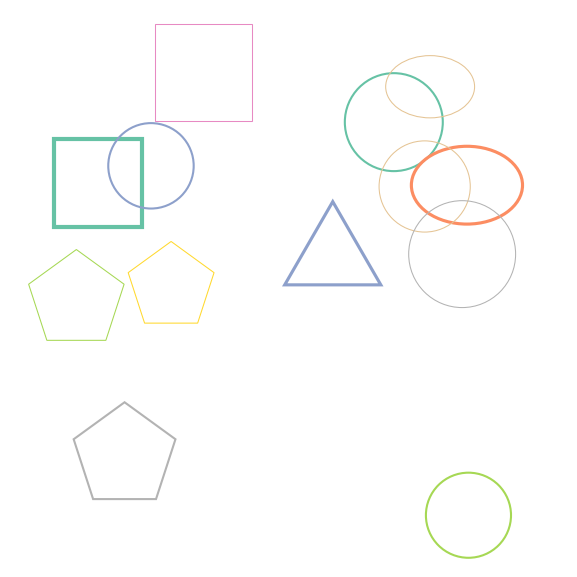[{"shape": "circle", "thickness": 1, "radius": 0.42, "center": [0.682, 0.788]}, {"shape": "square", "thickness": 2, "radius": 0.38, "center": [0.17, 0.682]}, {"shape": "oval", "thickness": 1.5, "radius": 0.48, "center": [0.809, 0.678]}, {"shape": "circle", "thickness": 1, "radius": 0.37, "center": [0.261, 0.712]}, {"shape": "triangle", "thickness": 1.5, "radius": 0.48, "center": [0.576, 0.554]}, {"shape": "square", "thickness": 0.5, "radius": 0.42, "center": [0.352, 0.873]}, {"shape": "circle", "thickness": 1, "radius": 0.37, "center": [0.811, 0.107]}, {"shape": "pentagon", "thickness": 0.5, "radius": 0.43, "center": [0.132, 0.48]}, {"shape": "pentagon", "thickness": 0.5, "radius": 0.39, "center": [0.296, 0.503]}, {"shape": "circle", "thickness": 0.5, "radius": 0.39, "center": [0.735, 0.676]}, {"shape": "oval", "thickness": 0.5, "radius": 0.38, "center": [0.745, 0.849]}, {"shape": "circle", "thickness": 0.5, "radius": 0.46, "center": [0.8, 0.559]}, {"shape": "pentagon", "thickness": 1, "radius": 0.46, "center": [0.216, 0.21]}]